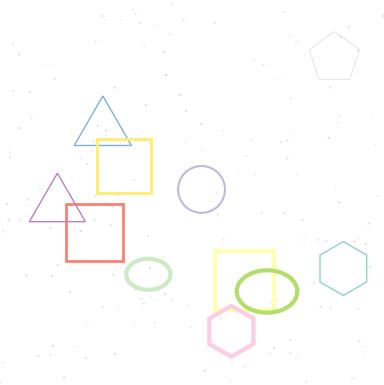[{"shape": "hexagon", "thickness": 1, "radius": 0.35, "center": [0.892, 0.303]}, {"shape": "square", "thickness": 3, "radius": 0.39, "center": [0.635, 0.271]}, {"shape": "circle", "thickness": 1.5, "radius": 0.3, "center": [0.524, 0.508]}, {"shape": "square", "thickness": 2, "radius": 0.37, "center": [0.245, 0.396]}, {"shape": "triangle", "thickness": 1, "radius": 0.43, "center": [0.267, 0.665]}, {"shape": "oval", "thickness": 3, "radius": 0.39, "center": [0.694, 0.243]}, {"shape": "hexagon", "thickness": 3, "radius": 0.33, "center": [0.601, 0.14]}, {"shape": "pentagon", "thickness": 0.5, "radius": 0.34, "center": [0.869, 0.85]}, {"shape": "triangle", "thickness": 1, "radius": 0.42, "center": [0.149, 0.466]}, {"shape": "oval", "thickness": 3, "radius": 0.29, "center": [0.385, 0.288]}, {"shape": "square", "thickness": 2, "radius": 0.35, "center": [0.322, 0.568]}]